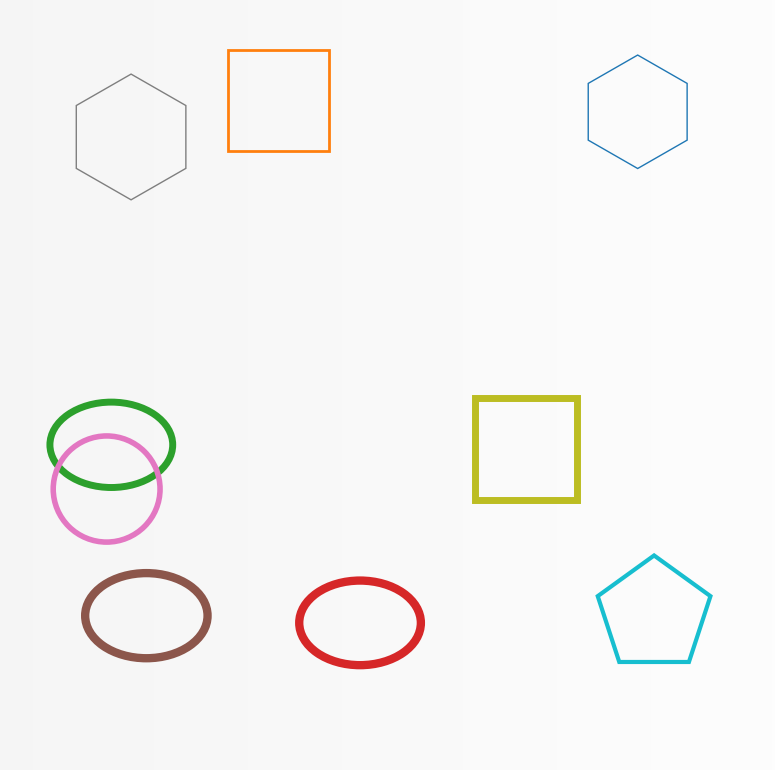[{"shape": "hexagon", "thickness": 0.5, "radius": 0.37, "center": [0.823, 0.855]}, {"shape": "square", "thickness": 1, "radius": 0.33, "center": [0.36, 0.869]}, {"shape": "oval", "thickness": 2.5, "radius": 0.4, "center": [0.144, 0.422]}, {"shape": "oval", "thickness": 3, "radius": 0.39, "center": [0.465, 0.191]}, {"shape": "oval", "thickness": 3, "radius": 0.39, "center": [0.189, 0.2]}, {"shape": "circle", "thickness": 2, "radius": 0.34, "center": [0.138, 0.365]}, {"shape": "hexagon", "thickness": 0.5, "radius": 0.41, "center": [0.169, 0.822]}, {"shape": "square", "thickness": 2.5, "radius": 0.33, "center": [0.679, 0.417]}, {"shape": "pentagon", "thickness": 1.5, "radius": 0.38, "center": [0.844, 0.202]}]